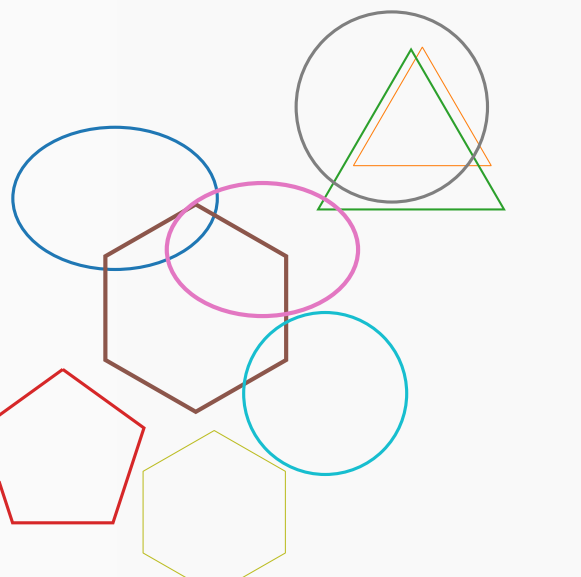[{"shape": "oval", "thickness": 1.5, "radius": 0.88, "center": [0.198, 0.656]}, {"shape": "triangle", "thickness": 0.5, "radius": 0.68, "center": [0.727, 0.781]}, {"shape": "triangle", "thickness": 1, "radius": 0.92, "center": [0.707, 0.729]}, {"shape": "pentagon", "thickness": 1.5, "radius": 0.73, "center": [0.108, 0.213]}, {"shape": "hexagon", "thickness": 2, "radius": 0.9, "center": [0.337, 0.466]}, {"shape": "oval", "thickness": 2, "radius": 0.82, "center": [0.451, 0.567]}, {"shape": "circle", "thickness": 1.5, "radius": 0.82, "center": [0.674, 0.814]}, {"shape": "hexagon", "thickness": 0.5, "radius": 0.71, "center": [0.369, 0.112]}, {"shape": "circle", "thickness": 1.5, "radius": 0.7, "center": [0.559, 0.318]}]